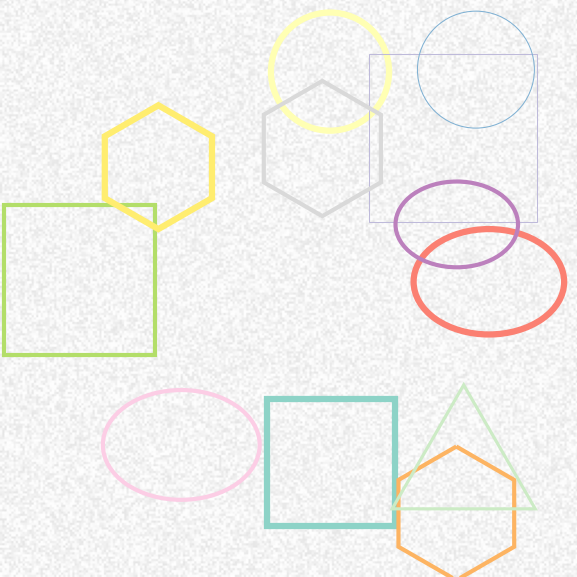[{"shape": "square", "thickness": 3, "radius": 0.55, "center": [0.573, 0.198]}, {"shape": "circle", "thickness": 3, "radius": 0.51, "center": [0.571, 0.875]}, {"shape": "square", "thickness": 0.5, "radius": 0.73, "center": [0.784, 0.76]}, {"shape": "oval", "thickness": 3, "radius": 0.65, "center": [0.847, 0.511]}, {"shape": "circle", "thickness": 0.5, "radius": 0.51, "center": [0.824, 0.879]}, {"shape": "hexagon", "thickness": 2, "radius": 0.58, "center": [0.79, 0.11]}, {"shape": "square", "thickness": 2, "radius": 0.65, "center": [0.137, 0.514]}, {"shape": "oval", "thickness": 2, "radius": 0.68, "center": [0.314, 0.229]}, {"shape": "hexagon", "thickness": 2, "radius": 0.59, "center": [0.558, 0.742]}, {"shape": "oval", "thickness": 2, "radius": 0.53, "center": [0.791, 0.611]}, {"shape": "triangle", "thickness": 1.5, "radius": 0.72, "center": [0.803, 0.19]}, {"shape": "hexagon", "thickness": 3, "radius": 0.54, "center": [0.274, 0.71]}]